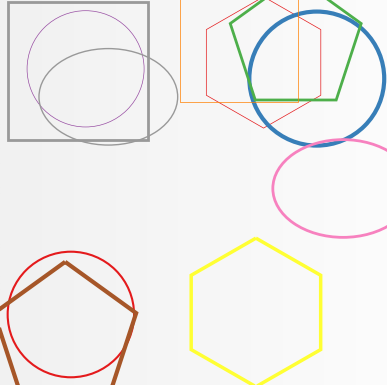[{"shape": "hexagon", "thickness": 0.5, "radius": 0.85, "center": [0.68, 0.838]}, {"shape": "circle", "thickness": 1.5, "radius": 0.82, "center": [0.183, 0.183]}, {"shape": "circle", "thickness": 3, "radius": 0.87, "center": [0.817, 0.796]}, {"shape": "pentagon", "thickness": 2, "radius": 0.89, "center": [0.763, 0.884]}, {"shape": "circle", "thickness": 0.5, "radius": 0.76, "center": [0.221, 0.821]}, {"shape": "square", "thickness": 0.5, "radius": 0.76, "center": [0.617, 0.886]}, {"shape": "hexagon", "thickness": 2.5, "radius": 0.96, "center": [0.66, 0.188]}, {"shape": "pentagon", "thickness": 3, "radius": 0.96, "center": [0.168, 0.127]}, {"shape": "oval", "thickness": 2, "radius": 0.91, "center": [0.885, 0.51]}, {"shape": "square", "thickness": 2, "radius": 0.9, "center": [0.201, 0.815]}, {"shape": "oval", "thickness": 1, "radius": 0.89, "center": [0.28, 0.749]}]